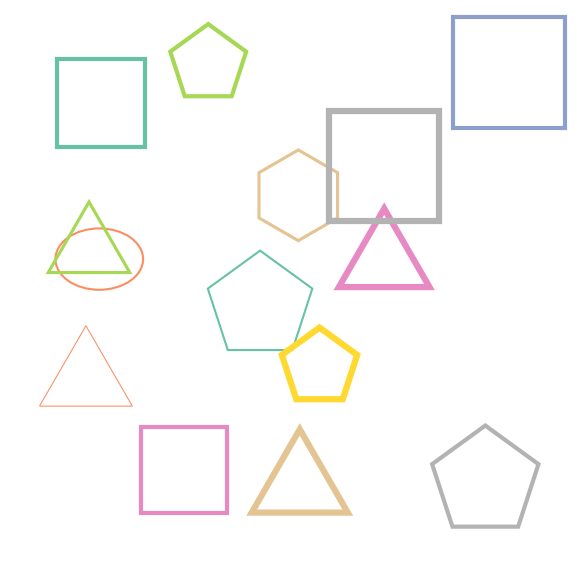[{"shape": "pentagon", "thickness": 1, "radius": 0.48, "center": [0.45, 0.47]}, {"shape": "square", "thickness": 2, "radius": 0.38, "center": [0.175, 0.821]}, {"shape": "oval", "thickness": 1, "radius": 0.38, "center": [0.172, 0.55]}, {"shape": "triangle", "thickness": 0.5, "radius": 0.46, "center": [0.149, 0.342]}, {"shape": "square", "thickness": 2, "radius": 0.48, "center": [0.881, 0.873]}, {"shape": "square", "thickness": 2, "radius": 0.37, "center": [0.319, 0.186]}, {"shape": "triangle", "thickness": 3, "radius": 0.45, "center": [0.665, 0.547]}, {"shape": "pentagon", "thickness": 2, "radius": 0.35, "center": [0.361, 0.888]}, {"shape": "triangle", "thickness": 1.5, "radius": 0.41, "center": [0.154, 0.568]}, {"shape": "pentagon", "thickness": 3, "radius": 0.34, "center": [0.553, 0.363]}, {"shape": "triangle", "thickness": 3, "radius": 0.48, "center": [0.519, 0.16]}, {"shape": "hexagon", "thickness": 1.5, "radius": 0.39, "center": [0.517, 0.661]}, {"shape": "pentagon", "thickness": 2, "radius": 0.48, "center": [0.84, 0.165]}, {"shape": "square", "thickness": 3, "radius": 0.48, "center": [0.665, 0.711]}]